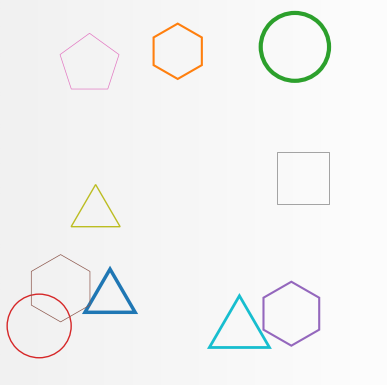[{"shape": "triangle", "thickness": 2.5, "radius": 0.37, "center": [0.284, 0.226]}, {"shape": "hexagon", "thickness": 1.5, "radius": 0.36, "center": [0.459, 0.867]}, {"shape": "circle", "thickness": 3, "radius": 0.44, "center": [0.761, 0.878]}, {"shape": "circle", "thickness": 1, "radius": 0.41, "center": [0.101, 0.153]}, {"shape": "hexagon", "thickness": 1.5, "radius": 0.42, "center": [0.752, 0.185]}, {"shape": "hexagon", "thickness": 0.5, "radius": 0.44, "center": [0.156, 0.251]}, {"shape": "pentagon", "thickness": 0.5, "radius": 0.4, "center": [0.231, 0.833]}, {"shape": "square", "thickness": 0.5, "radius": 0.34, "center": [0.782, 0.537]}, {"shape": "triangle", "thickness": 1, "radius": 0.36, "center": [0.247, 0.448]}, {"shape": "triangle", "thickness": 2, "radius": 0.45, "center": [0.618, 0.142]}]